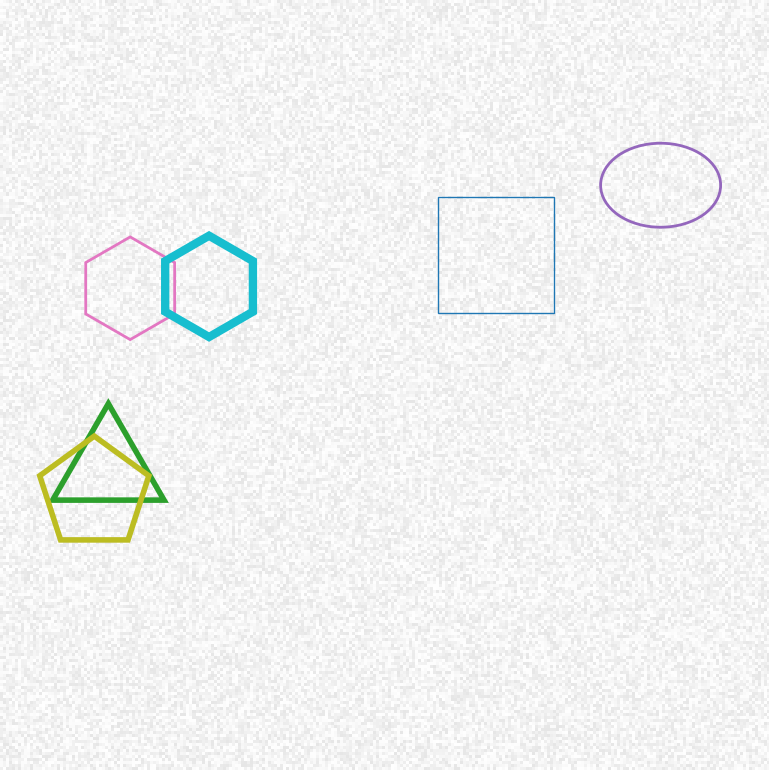[{"shape": "square", "thickness": 0.5, "radius": 0.38, "center": [0.644, 0.669]}, {"shape": "triangle", "thickness": 2, "radius": 0.42, "center": [0.141, 0.392]}, {"shape": "oval", "thickness": 1, "radius": 0.39, "center": [0.858, 0.759]}, {"shape": "hexagon", "thickness": 1, "radius": 0.33, "center": [0.169, 0.626]}, {"shape": "pentagon", "thickness": 2, "radius": 0.37, "center": [0.122, 0.359]}, {"shape": "hexagon", "thickness": 3, "radius": 0.33, "center": [0.271, 0.628]}]